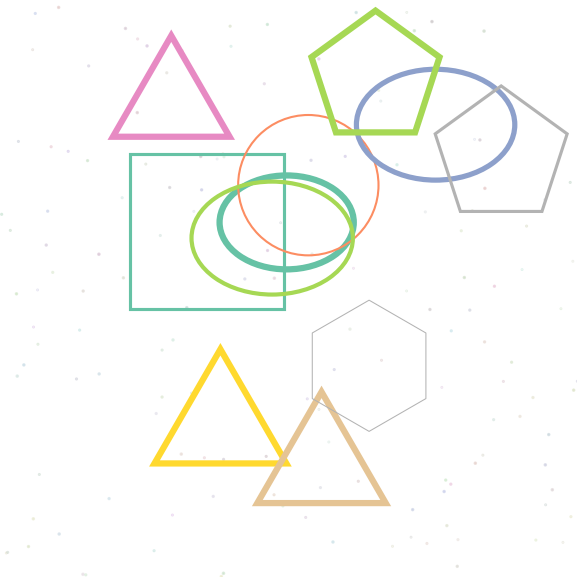[{"shape": "square", "thickness": 1.5, "radius": 0.67, "center": [0.358, 0.598]}, {"shape": "oval", "thickness": 3, "radius": 0.58, "center": [0.496, 0.614]}, {"shape": "circle", "thickness": 1, "radius": 0.61, "center": [0.534, 0.678]}, {"shape": "oval", "thickness": 2.5, "radius": 0.69, "center": [0.754, 0.783]}, {"shape": "triangle", "thickness": 3, "radius": 0.58, "center": [0.297, 0.821]}, {"shape": "pentagon", "thickness": 3, "radius": 0.58, "center": [0.65, 0.864]}, {"shape": "oval", "thickness": 2, "radius": 0.7, "center": [0.471, 0.587]}, {"shape": "triangle", "thickness": 3, "radius": 0.66, "center": [0.382, 0.263]}, {"shape": "triangle", "thickness": 3, "radius": 0.64, "center": [0.557, 0.192]}, {"shape": "hexagon", "thickness": 0.5, "radius": 0.57, "center": [0.639, 0.366]}, {"shape": "pentagon", "thickness": 1.5, "radius": 0.6, "center": [0.868, 0.73]}]